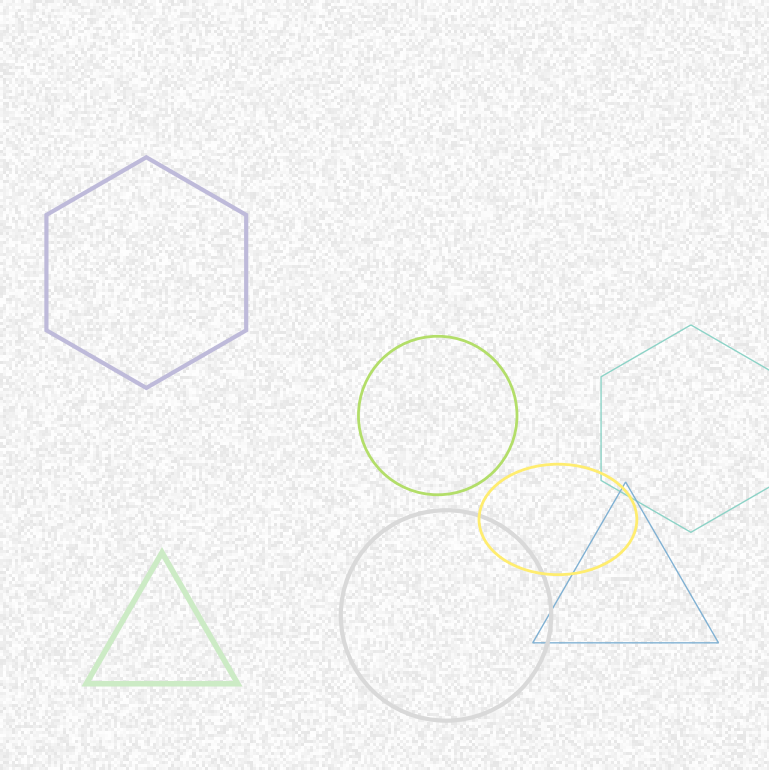[{"shape": "hexagon", "thickness": 0.5, "radius": 0.67, "center": [0.897, 0.443]}, {"shape": "hexagon", "thickness": 1.5, "radius": 0.75, "center": [0.19, 0.646]}, {"shape": "triangle", "thickness": 0.5, "radius": 0.7, "center": [0.812, 0.235]}, {"shape": "circle", "thickness": 1, "radius": 0.51, "center": [0.568, 0.46]}, {"shape": "circle", "thickness": 1.5, "radius": 0.68, "center": [0.579, 0.201]}, {"shape": "triangle", "thickness": 2, "radius": 0.57, "center": [0.21, 0.169]}, {"shape": "oval", "thickness": 1, "radius": 0.51, "center": [0.725, 0.325]}]